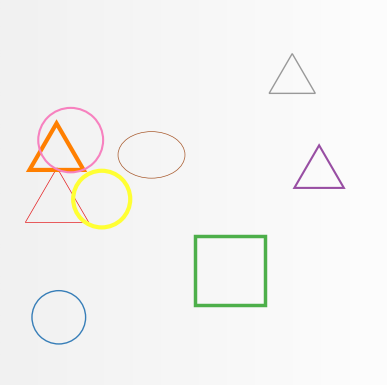[{"shape": "triangle", "thickness": 0.5, "radius": 0.47, "center": [0.147, 0.47]}, {"shape": "circle", "thickness": 1, "radius": 0.35, "center": [0.152, 0.176]}, {"shape": "square", "thickness": 2.5, "radius": 0.45, "center": [0.593, 0.297]}, {"shape": "triangle", "thickness": 1.5, "radius": 0.37, "center": [0.824, 0.549]}, {"shape": "triangle", "thickness": 3, "radius": 0.4, "center": [0.146, 0.599]}, {"shape": "circle", "thickness": 3, "radius": 0.37, "center": [0.262, 0.483]}, {"shape": "oval", "thickness": 0.5, "radius": 0.43, "center": [0.391, 0.598]}, {"shape": "circle", "thickness": 1.5, "radius": 0.42, "center": [0.182, 0.636]}, {"shape": "triangle", "thickness": 1, "radius": 0.34, "center": [0.754, 0.792]}]